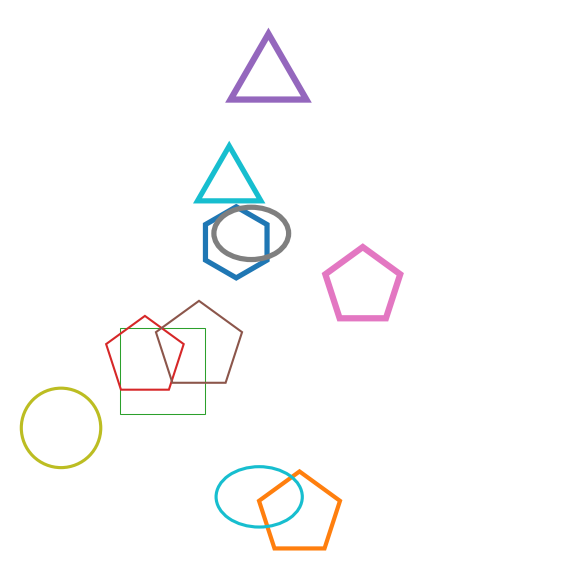[{"shape": "hexagon", "thickness": 2.5, "radius": 0.31, "center": [0.409, 0.58]}, {"shape": "pentagon", "thickness": 2, "radius": 0.37, "center": [0.519, 0.109]}, {"shape": "square", "thickness": 0.5, "radius": 0.37, "center": [0.281, 0.357]}, {"shape": "pentagon", "thickness": 1, "radius": 0.35, "center": [0.251, 0.381]}, {"shape": "triangle", "thickness": 3, "radius": 0.38, "center": [0.465, 0.865]}, {"shape": "pentagon", "thickness": 1, "radius": 0.39, "center": [0.345, 0.4]}, {"shape": "pentagon", "thickness": 3, "radius": 0.34, "center": [0.628, 0.503]}, {"shape": "oval", "thickness": 2.5, "radius": 0.32, "center": [0.435, 0.595]}, {"shape": "circle", "thickness": 1.5, "radius": 0.34, "center": [0.106, 0.258]}, {"shape": "triangle", "thickness": 2.5, "radius": 0.32, "center": [0.397, 0.683]}, {"shape": "oval", "thickness": 1.5, "radius": 0.37, "center": [0.449, 0.139]}]